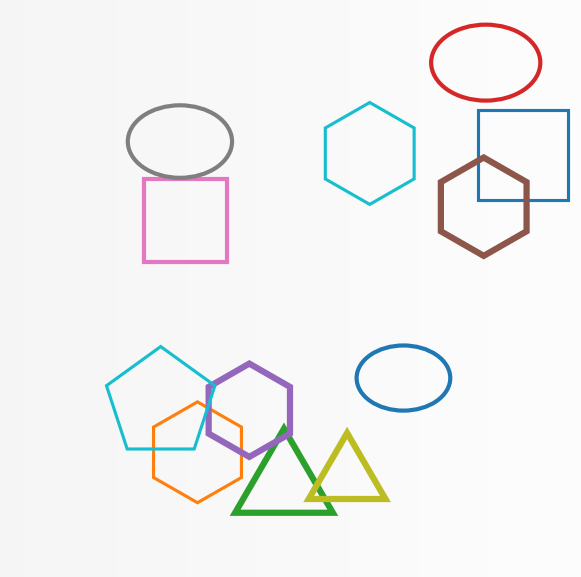[{"shape": "square", "thickness": 1.5, "radius": 0.39, "center": [0.9, 0.73]}, {"shape": "oval", "thickness": 2, "radius": 0.4, "center": [0.694, 0.345]}, {"shape": "hexagon", "thickness": 1.5, "radius": 0.44, "center": [0.34, 0.216]}, {"shape": "triangle", "thickness": 3, "radius": 0.49, "center": [0.489, 0.16]}, {"shape": "oval", "thickness": 2, "radius": 0.47, "center": [0.836, 0.891]}, {"shape": "hexagon", "thickness": 3, "radius": 0.4, "center": [0.429, 0.289]}, {"shape": "hexagon", "thickness": 3, "radius": 0.43, "center": [0.832, 0.641]}, {"shape": "square", "thickness": 2, "radius": 0.36, "center": [0.319, 0.617]}, {"shape": "oval", "thickness": 2, "radius": 0.45, "center": [0.31, 0.754]}, {"shape": "triangle", "thickness": 3, "radius": 0.38, "center": [0.597, 0.173]}, {"shape": "hexagon", "thickness": 1.5, "radius": 0.44, "center": [0.636, 0.733]}, {"shape": "pentagon", "thickness": 1.5, "radius": 0.49, "center": [0.276, 0.301]}]